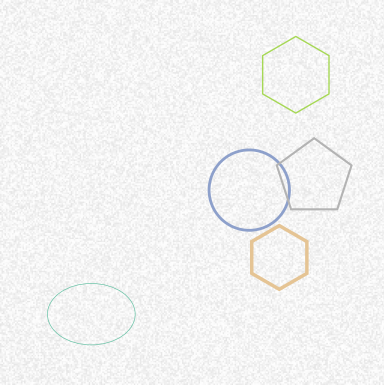[{"shape": "oval", "thickness": 0.5, "radius": 0.57, "center": [0.237, 0.184]}, {"shape": "circle", "thickness": 2, "radius": 0.52, "center": [0.647, 0.506]}, {"shape": "hexagon", "thickness": 1, "radius": 0.5, "center": [0.768, 0.806]}, {"shape": "hexagon", "thickness": 2.5, "radius": 0.41, "center": [0.725, 0.331]}, {"shape": "pentagon", "thickness": 1.5, "radius": 0.51, "center": [0.816, 0.539]}]